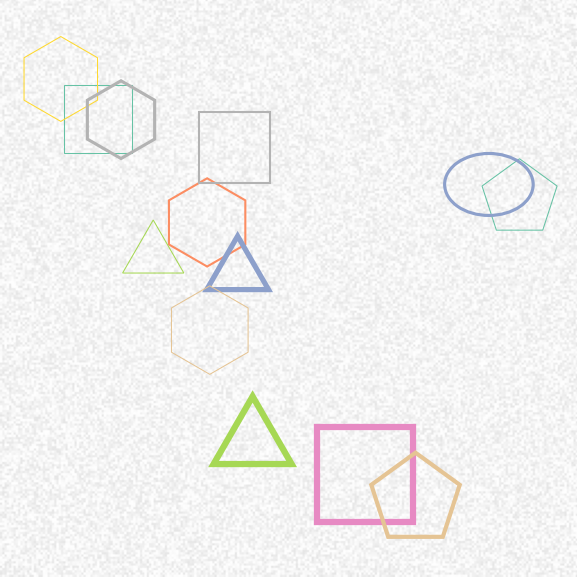[{"shape": "pentagon", "thickness": 0.5, "radius": 0.34, "center": [0.9, 0.656]}, {"shape": "square", "thickness": 0.5, "radius": 0.29, "center": [0.17, 0.793]}, {"shape": "hexagon", "thickness": 1, "radius": 0.38, "center": [0.359, 0.614]}, {"shape": "oval", "thickness": 1.5, "radius": 0.38, "center": [0.847, 0.68]}, {"shape": "triangle", "thickness": 2.5, "radius": 0.31, "center": [0.411, 0.529]}, {"shape": "square", "thickness": 3, "radius": 0.41, "center": [0.632, 0.177]}, {"shape": "triangle", "thickness": 3, "radius": 0.39, "center": [0.437, 0.235]}, {"shape": "triangle", "thickness": 0.5, "radius": 0.31, "center": [0.265, 0.557]}, {"shape": "hexagon", "thickness": 0.5, "radius": 0.37, "center": [0.105, 0.862]}, {"shape": "hexagon", "thickness": 0.5, "radius": 0.38, "center": [0.363, 0.428]}, {"shape": "pentagon", "thickness": 2, "radius": 0.4, "center": [0.72, 0.135]}, {"shape": "hexagon", "thickness": 1.5, "radius": 0.34, "center": [0.21, 0.792]}, {"shape": "square", "thickness": 1, "radius": 0.31, "center": [0.406, 0.744]}]